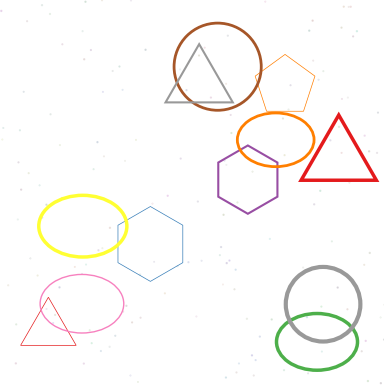[{"shape": "triangle", "thickness": 2.5, "radius": 0.56, "center": [0.88, 0.588]}, {"shape": "triangle", "thickness": 0.5, "radius": 0.42, "center": [0.126, 0.145]}, {"shape": "hexagon", "thickness": 0.5, "radius": 0.49, "center": [0.391, 0.366]}, {"shape": "oval", "thickness": 2.5, "radius": 0.53, "center": [0.823, 0.112]}, {"shape": "hexagon", "thickness": 1.5, "radius": 0.44, "center": [0.644, 0.533]}, {"shape": "oval", "thickness": 2, "radius": 0.5, "center": [0.716, 0.637]}, {"shape": "pentagon", "thickness": 0.5, "radius": 0.41, "center": [0.74, 0.777]}, {"shape": "oval", "thickness": 2.5, "radius": 0.57, "center": [0.215, 0.413]}, {"shape": "circle", "thickness": 2, "radius": 0.57, "center": [0.565, 0.827]}, {"shape": "oval", "thickness": 1, "radius": 0.54, "center": [0.213, 0.211]}, {"shape": "circle", "thickness": 3, "radius": 0.48, "center": [0.839, 0.21]}, {"shape": "triangle", "thickness": 1.5, "radius": 0.5, "center": [0.517, 0.784]}]